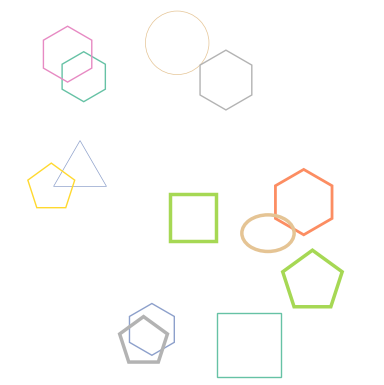[{"shape": "square", "thickness": 1, "radius": 0.41, "center": [0.646, 0.104]}, {"shape": "hexagon", "thickness": 1, "radius": 0.32, "center": [0.217, 0.801]}, {"shape": "hexagon", "thickness": 2, "radius": 0.42, "center": [0.789, 0.475]}, {"shape": "triangle", "thickness": 0.5, "radius": 0.4, "center": [0.208, 0.556]}, {"shape": "hexagon", "thickness": 1, "radius": 0.34, "center": [0.395, 0.144]}, {"shape": "hexagon", "thickness": 1, "radius": 0.36, "center": [0.176, 0.859]}, {"shape": "pentagon", "thickness": 2.5, "radius": 0.41, "center": [0.812, 0.269]}, {"shape": "square", "thickness": 2.5, "radius": 0.3, "center": [0.502, 0.435]}, {"shape": "pentagon", "thickness": 1, "radius": 0.32, "center": [0.133, 0.512]}, {"shape": "circle", "thickness": 0.5, "radius": 0.41, "center": [0.46, 0.889]}, {"shape": "oval", "thickness": 2.5, "radius": 0.34, "center": [0.696, 0.394]}, {"shape": "hexagon", "thickness": 1, "radius": 0.39, "center": [0.587, 0.792]}, {"shape": "pentagon", "thickness": 2.5, "radius": 0.33, "center": [0.373, 0.112]}]